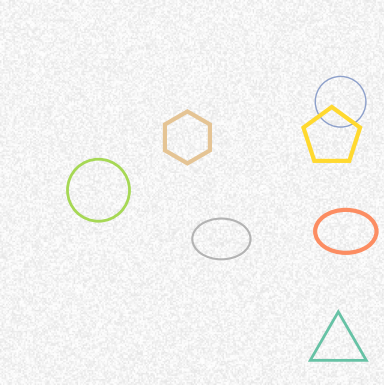[{"shape": "triangle", "thickness": 2, "radius": 0.42, "center": [0.879, 0.106]}, {"shape": "oval", "thickness": 3, "radius": 0.4, "center": [0.898, 0.399]}, {"shape": "circle", "thickness": 1, "radius": 0.33, "center": [0.885, 0.736]}, {"shape": "circle", "thickness": 2, "radius": 0.4, "center": [0.256, 0.506]}, {"shape": "pentagon", "thickness": 3, "radius": 0.39, "center": [0.862, 0.645]}, {"shape": "hexagon", "thickness": 3, "radius": 0.34, "center": [0.487, 0.643]}, {"shape": "oval", "thickness": 1.5, "radius": 0.38, "center": [0.575, 0.379]}]